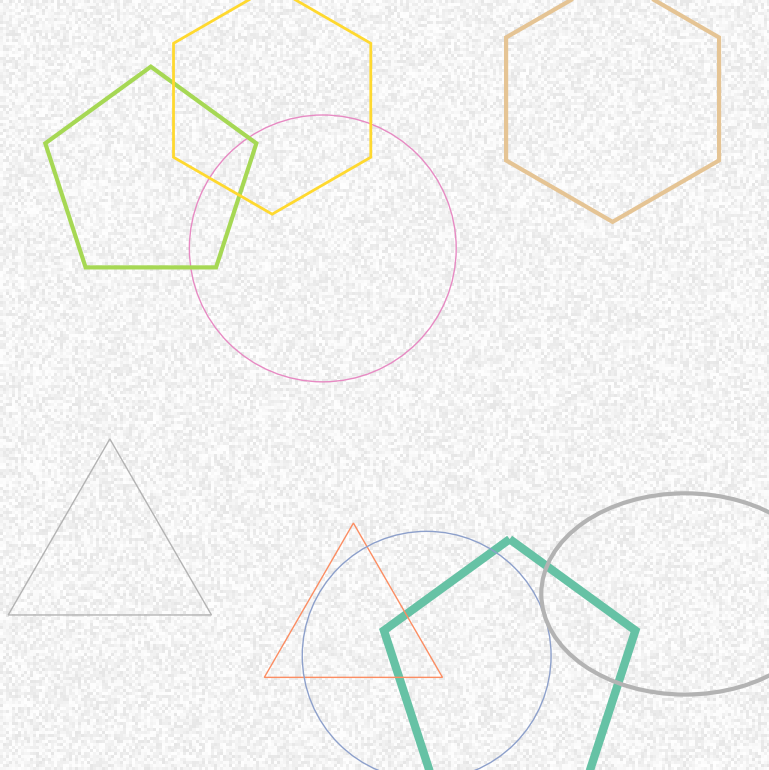[{"shape": "pentagon", "thickness": 3, "radius": 0.86, "center": [0.662, 0.128]}, {"shape": "triangle", "thickness": 0.5, "radius": 0.67, "center": [0.459, 0.187]}, {"shape": "circle", "thickness": 0.5, "radius": 0.81, "center": [0.554, 0.148]}, {"shape": "circle", "thickness": 0.5, "radius": 0.87, "center": [0.419, 0.677]}, {"shape": "pentagon", "thickness": 1.5, "radius": 0.72, "center": [0.196, 0.769]}, {"shape": "hexagon", "thickness": 1, "radius": 0.74, "center": [0.353, 0.87]}, {"shape": "hexagon", "thickness": 1.5, "radius": 0.8, "center": [0.796, 0.872]}, {"shape": "oval", "thickness": 1.5, "radius": 0.93, "center": [0.89, 0.229]}, {"shape": "triangle", "thickness": 0.5, "radius": 0.76, "center": [0.143, 0.278]}]